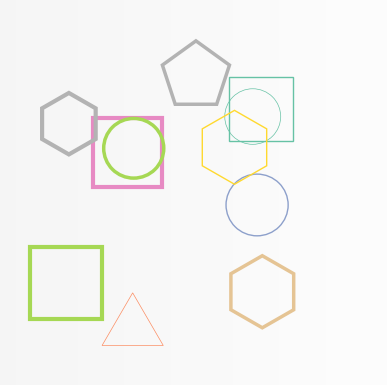[{"shape": "circle", "thickness": 0.5, "radius": 0.36, "center": [0.652, 0.697]}, {"shape": "square", "thickness": 1, "radius": 0.41, "center": [0.675, 0.716]}, {"shape": "triangle", "thickness": 0.5, "radius": 0.46, "center": [0.342, 0.148]}, {"shape": "circle", "thickness": 1, "radius": 0.4, "center": [0.663, 0.468]}, {"shape": "square", "thickness": 3, "radius": 0.45, "center": [0.329, 0.603]}, {"shape": "circle", "thickness": 2.5, "radius": 0.39, "center": [0.345, 0.615]}, {"shape": "square", "thickness": 3, "radius": 0.47, "center": [0.171, 0.265]}, {"shape": "hexagon", "thickness": 1, "radius": 0.48, "center": [0.605, 0.617]}, {"shape": "hexagon", "thickness": 2.5, "radius": 0.47, "center": [0.677, 0.242]}, {"shape": "pentagon", "thickness": 2.5, "radius": 0.46, "center": [0.506, 0.803]}, {"shape": "hexagon", "thickness": 3, "radius": 0.4, "center": [0.178, 0.679]}]